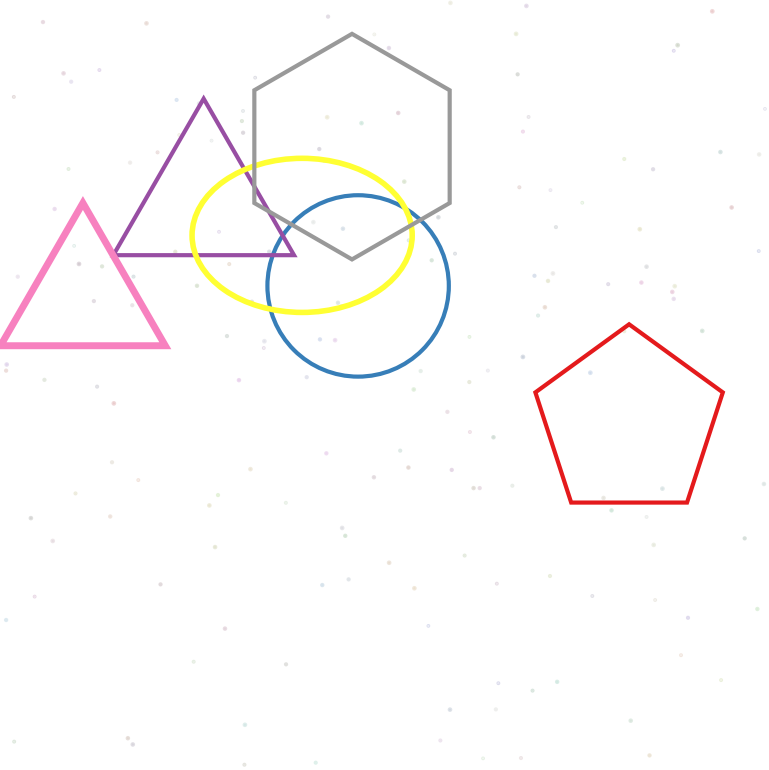[{"shape": "pentagon", "thickness": 1.5, "radius": 0.64, "center": [0.817, 0.451]}, {"shape": "circle", "thickness": 1.5, "radius": 0.59, "center": [0.465, 0.629]}, {"shape": "triangle", "thickness": 1.5, "radius": 0.68, "center": [0.264, 0.736]}, {"shape": "oval", "thickness": 2, "radius": 0.71, "center": [0.392, 0.694]}, {"shape": "triangle", "thickness": 2.5, "radius": 0.62, "center": [0.108, 0.613]}, {"shape": "hexagon", "thickness": 1.5, "radius": 0.73, "center": [0.457, 0.81]}]